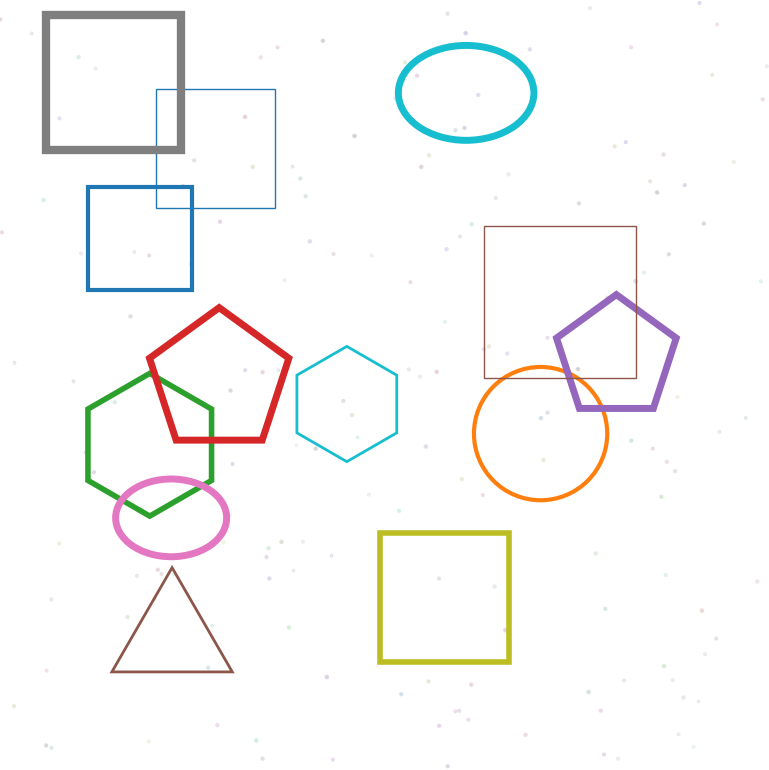[{"shape": "square", "thickness": 1.5, "radius": 0.34, "center": [0.182, 0.69]}, {"shape": "square", "thickness": 0.5, "radius": 0.38, "center": [0.28, 0.807]}, {"shape": "circle", "thickness": 1.5, "radius": 0.43, "center": [0.702, 0.437]}, {"shape": "hexagon", "thickness": 2, "radius": 0.46, "center": [0.194, 0.422]}, {"shape": "pentagon", "thickness": 2.5, "radius": 0.48, "center": [0.285, 0.505]}, {"shape": "pentagon", "thickness": 2.5, "radius": 0.41, "center": [0.8, 0.536]}, {"shape": "square", "thickness": 0.5, "radius": 0.49, "center": [0.727, 0.608]}, {"shape": "triangle", "thickness": 1, "radius": 0.45, "center": [0.223, 0.173]}, {"shape": "oval", "thickness": 2.5, "radius": 0.36, "center": [0.222, 0.327]}, {"shape": "square", "thickness": 3, "radius": 0.44, "center": [0.147, 0.893]}, {"shape": "square", "thickness": 2, "radius": 0.42, "center": [0.577, 0.224]}, {"shape": "oval", "thickness": 2.5, "radius": 0.44, "center": [0.605, 0.879]}, {"shape": "hexagon", "thickness": 1, "radius": 0.37, "center": [0.45, 0.475]}]